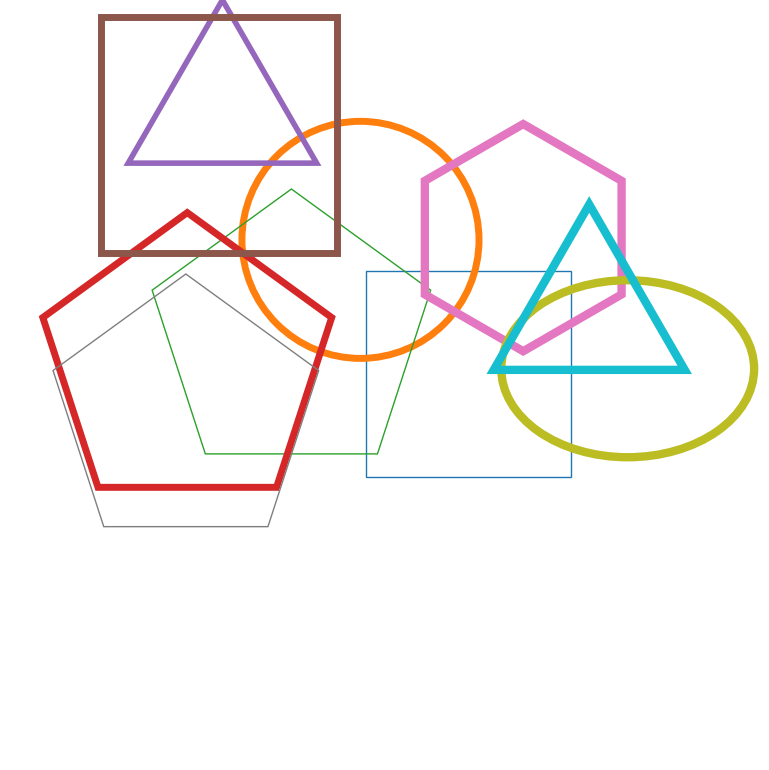[{"shape": "square", "thickness": 0.5, "radius": 0.67, "center": [0.608, 0.514]}, {"shape": "circle", "thickness": 2.5, "radius": 0.77, "center": [0.468, 0.688]}, {"shape": "pentagon", "thickness": 0.5, "radius": 0.95, "center": [0.378, 0.564]}, {"shape": "pentagon", "thickness": 2.5, "radius": 0.99, "center": [0.243, 0.527]}, {"shape": "triangle", "thickness": 2, "radius": 0.71, "center": [0.289, 0.859]}, {"shape": "square", "thickness": 2.5, "radius": 0.77, "center": [0.284, 0.825]}, {"shape": "hexagon", "thickness": 3, "radius": 0.74, "center": [0.679, 0.691]}, {"shape": "pentagon", "thickness": 0.5, "radius": 0.91, "center": [0.241, 0.463]}, {"shape": "oval", "thickness": 3, "radius": 0.82, "center": [0.815, 0.521]}, {"shape": "triangle", "thickness": 3, "radius": 0.72, "center": [0.765, 0.591]}]